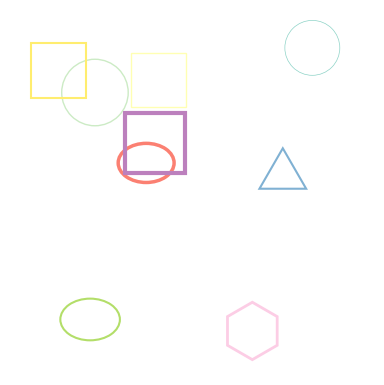[{"shape": "circle", "thickness": 0.5, "radius": 0.36, "center": [0.811, 0.876]}, {"shape": "square", "thickness": 1, "radius": 0.35, "center": [0.412, 0.793]}, {"shape": "oval", "thickness": 2.5, "radius": 0.36, "center": [0.38, 0.577]}, {"shape": "triangle", "thickness": 1.5, "radius": 0.35, "center": [0.735, 0.545]}, {"shape": "oval", "thickness": 1.5, "radius": 0.39, "center": [0.234, 0.17]}, {"shape": "hexagon", "thickness": 2, "radius": 0.37, "center": [0.655, 0.14]}, {"shape": "square", "thickness": 3, "radius": 0.39, "center": [0.403, 0.629]}, {"shape": "circle", "thickness": 1, "radius": 0.43, "center": [0.247, 0.76]}, {"shape": "square", "thickness": 1.5, "radius": 0.36, "center": [0.153, 0.816]}]